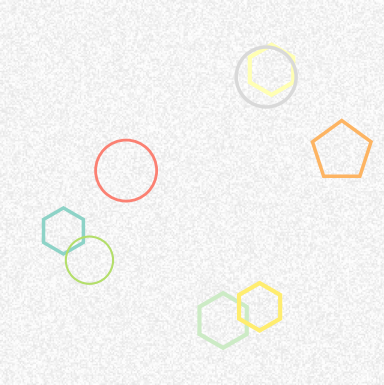[{"shape": "hexagon", "thickness": 2.5, "radius": 0.3, "center": [0.165, 0.4]}, {"shape": "hexagon", "thickness": 3, "radius": 0.33, "center": [0.705, 0.819]}, {"shape": "circle", "thickness": 2, "radius": 0.4, "center": [0.328, 0.557]}, {"shape": "pentagon", "thickness": 2.5, "radius": 0.4, "center": [0.888, 0.607]}, {"shape": "circle", "thickness": 1.5, "radius": 0.31, "center": [0.232, 0.324]}, {"shape": "circle", "thickness": 2.5, "radius": 0.39, "center": [0.691, 0.8]}, {"shape": "hexagon", "thickness": 3, "radius": 0.35, "center": [0.579, 0.168]}, {"shape": "hexagon", "thickness": 3, "radius": 0.31, "center": [0.674, 0.203]}]